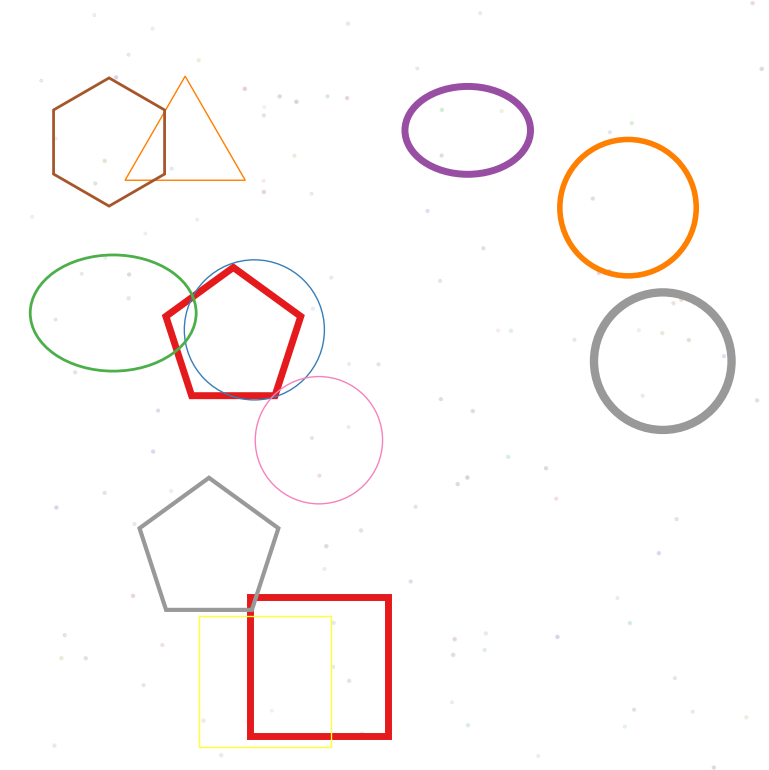[{"shape": "pentagon", "thickness": 2.5, "radius": 0.46, "center": [0.303, 0.561]}, {"shape": "square", "thickness": 2.5, "radius": 0.45, "center": [0.414, 0.135]}, {"shape": "circle", "thickness": 0.5, "radius": 0.45, "center": [0.33, 0.572]}, {"shape": "oval", "thickness": 1, "radius": 0.54, "center": [0.147, 0.593]}, {"shape": "oval", "thickness": 2.5, "radius": 0.41, "center": [0.607, 0.831]}, {"shape": "circle", "thickness": 2, "radius": 0.44, "center": [0.816, 0.73]}, {"shape": "triangle", "thickness": 0.5, "radius": 0.45, "center": [0.24, 0.811]}, {"shape": "square", "thickness": 0.5, "radius": 0.43, "center": [0.344, 0.115]}, {"shape": "hexagon", "thickness": 1, "radius": 0.42, "center": [0.142, 0.816]}, {"shape": "circle", "thickness": 0.5, "radius": 0.41, "center": [0.414, 0.428]}, {"shape": "pentagon", "thickness": 1.5, "radius": 0.47, "center": [0.271, 0.285]}, {"shape": "circle", "thickness": 3, "radius": 0.45, "center": [0.861, 0.531]}]